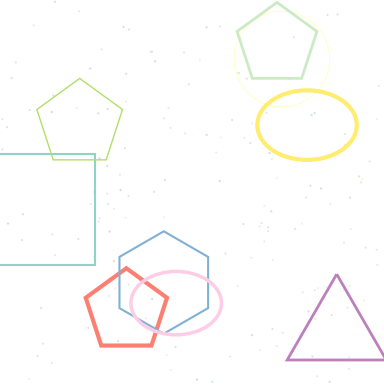[{"shape": "square", "thickness": 1.5, "radius": 0.72, "center": [0.103, 0.456]}, {"shape": "circle", "thickness": 0.5, "radius": 0.62, "center": [0.732, 0.847]}, {"shape": "pentagon", "thickness": 3, "radius": 0.55, "center": [0.328, 0.192]}, {"shape": "hexagon", "thickness": 1.5, "radius": 0.66, "center": [0.425, 0.266]}, {"shape": "pentagon", "thickness": 1, "radius": 0.58, "center": [0.207, 0.679]}, {"shape": "oval", "thickness": 2.5, "radius": 0.59, "center": [0.458, 0.213]}, {"shape": "triangle", "thickness": 2, "radius": 0.74, "center": [0.875, 0.139]}, {"shape": "pentagon", "thickness": 2, "radius": 0.54, "center": [0.719, 0.885]}, {"shape": "oval", "thickness": 3, "radius": 0.65, "center": [0.798, 0.675]}]